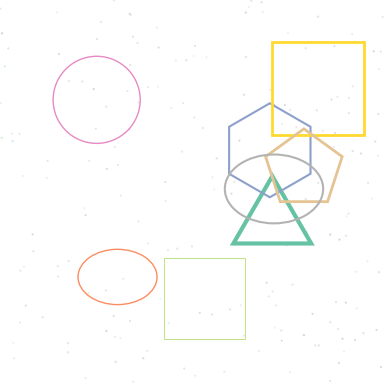[{"shape": "triangle", "thickness": 3, "radius": 0.58, "center": [0.707, 0.426]}, {"shape": "oval", "thickness": 1, "radius": 0.51, "center": [0.305, 0.281]}, {"shape": "hexagon", "thickness": 1.5, "radius": 0.61, "center": [0.701, 0.61]}, {"shape": "circle", "thickness": 1, "radius": 0.57, "center": [0.251, 0.741]}, {"shape": "square", "thickness": 0.5, "radius": 0.53, "center": [0.531, 0.224]}, {"shape": "square", "thickness": 2, "radius": 0.6, "center": [0.826, 0.771]}, {"shape": "pentagon", "thickness": 2, "radius": 0.52, "center": [0.789, 0.561]}, {"shape": "oval", "thickness": 1.5, "radius": 0.64, "center": [0.712, 0.509]}]